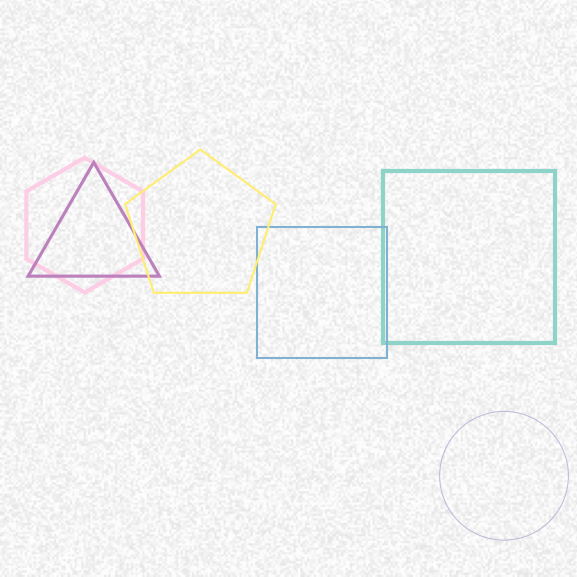[{"shape": "square", "thickness": 2, "radius": 0.75, "center": [0.813, 0.554]}, {"shape": "circle", "thickness": 0.5, "radius": 0.56, "center": [0.873, 0.175]}, {"shape": "square", "thickness": 1, "radius": 0.56, "center": [0.557, 0.492]}, {"shape": "hexagon", "thickness": 2, "radius": 0.58, "center": [0.147, 0.609]}, {"shape": "triangle", "thickness": 1.5, "radius": 0.66, "center": [0.162, 0.587]}, {"shape": "pentagon", "thickness": 1, "radius": 0.69, "center": [0.347, 0.603]}]